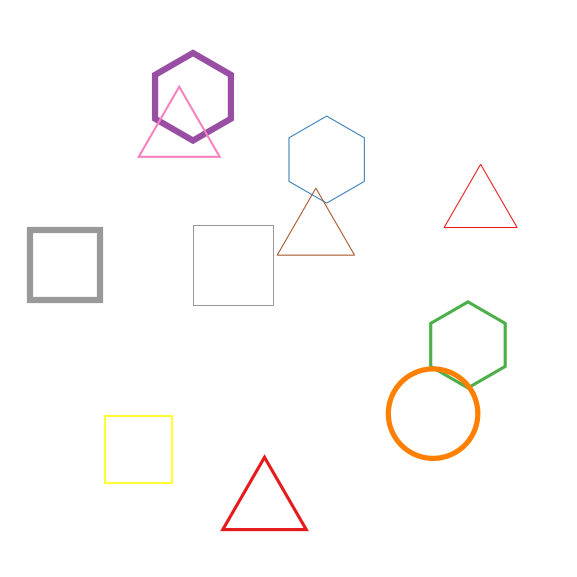[{"shape": "triangle", "thickness": 0.5, "radius": 0.36, "center": [0.832, 0.642]}, {"shape": "triangle", "thickness": 1.5, "radius": 0.42, "center": [0.458, 0.124]}, {"shape": "hexagon", "thickness": 0.5, "radius": 0.38, "center": [0.566, 0.723]}, {"shape": "hexagon", "thickness": 1.5, "radius": 0.37, "center": [0.81, 0.402]}, {"shape": "hexagon", "thickness": 3, "radius": 0.38, "center": [0.334, 0.832]}, {"shape": "circle", "thickness": 2.5, "radius": 0.39, "center": [0.75, 0.283]}, {"shape": "square", "thickness": 1, "radius": 0.29, "center": [0.24, 0.22]}, {"shape": "triangle", "thickness": 0.5, "radius": 0.39, "center": [0.547, 0.596]}, {"shape": "triangle", "thickness": 1, "radius": 0.4, "center": [0.31, 0.768]}, {"shape": "square", "thickness": 3, "radius": 0.31, "center": [0.113, 0.54]}, {"shape": "square", "thickness": 0.5, "radius": 0.35, "center": [0.403, 0.54]}]